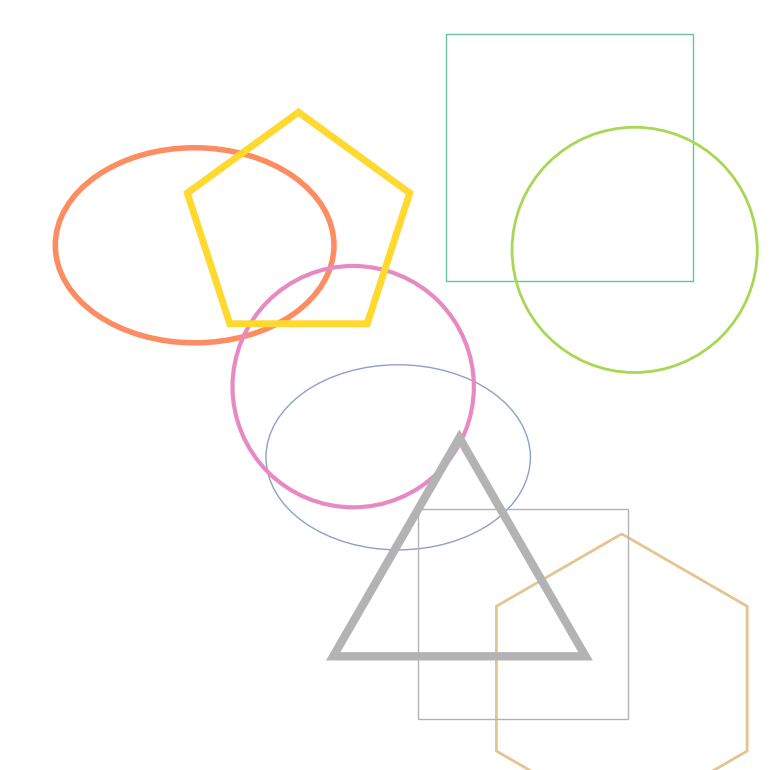[{"shape": "square", "thickness": 0.5, "radius": 0.8, "center": [0.739, 0.795]}, {"shape": "oval", "thickness": 2, "radius": 0.9, "center": [0.253, 0.681]}, {"shape": "oval", "thickness": 0.5, "radius": 0.86, "center": [0.517, 0.406]}, {"shape": "circle", "thickness": 1.5, "radius": 0.78, "center": [0.459, 0.498]}, {"shape": "circle", "thickness": 1, "radius": 0.8, "center": [0.824, 0.675]}, {"shape": "pentagon", "thickness": 2.5, "radius": 0.76, "center": [0.388, 0.702]}, {"shape": "hexagon", "thickness": 1, "radius": 0.94, "center": [0.807, 0.119]}, {"shape": "square", "thickness": 0.5, "radius": 0.68, "center": [0.679, 0.203]}, {"shape": "triangle", "thickness": 3, "radius": 0.95, "center": [0.597, 0.242]}]